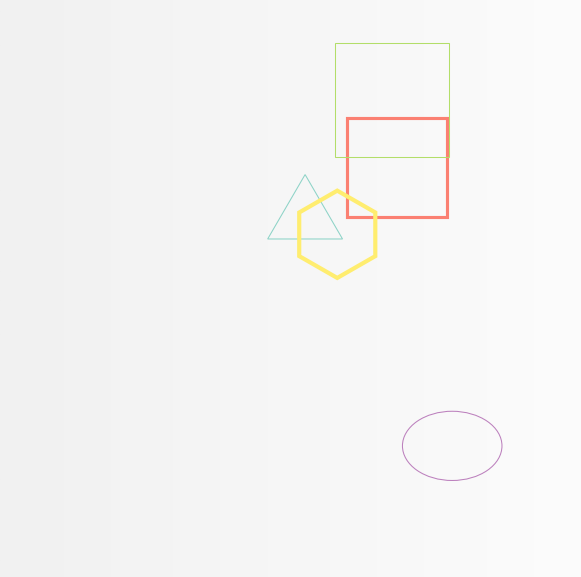[{"shape": "triangle", "thickness": 0.5, "radius": 0.37, "center": [0.525, 0.622]}, {"shape": "square", "thickness": 1.5, "radius": 0.43, "center": [0.682, 0.709]}, {"shape": "square", "thickness": 0.5, "radius": 0.49, "center": [0.674, 0.826]}, {"shape": "oval", "thickness": 0.5, "radius": 0.43, "center": [0.778, 0.227]}, {"shape": "hexagon", "thickness": 2, "radius": 0.38, "center": [0.58, 0.593]}]